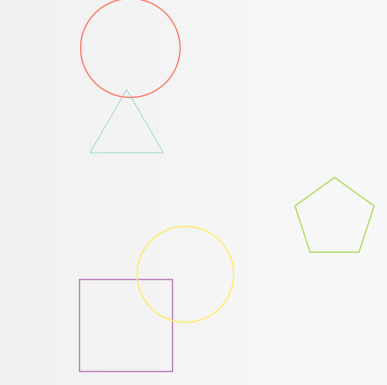[{"shape": "triangle", "thickness": 0.5, "radius": 0.55, "center": [0.327, 0.658]}, {"shape": "circle", "thickness": 1, "radius": 0.64, "center": [0.336, 0.875]}, {"shape": "pentagon", "thickness": 1, "radius": 0.54, "center": [0.863, 0.432]}, {"shape": "square", "thickness": 1, "radius": 0.6, "center": [0.324, 0.155]}, {"shape": "circle", "thickness": 1, "radius": 0.62, "center": [0.478, 0.287]}]